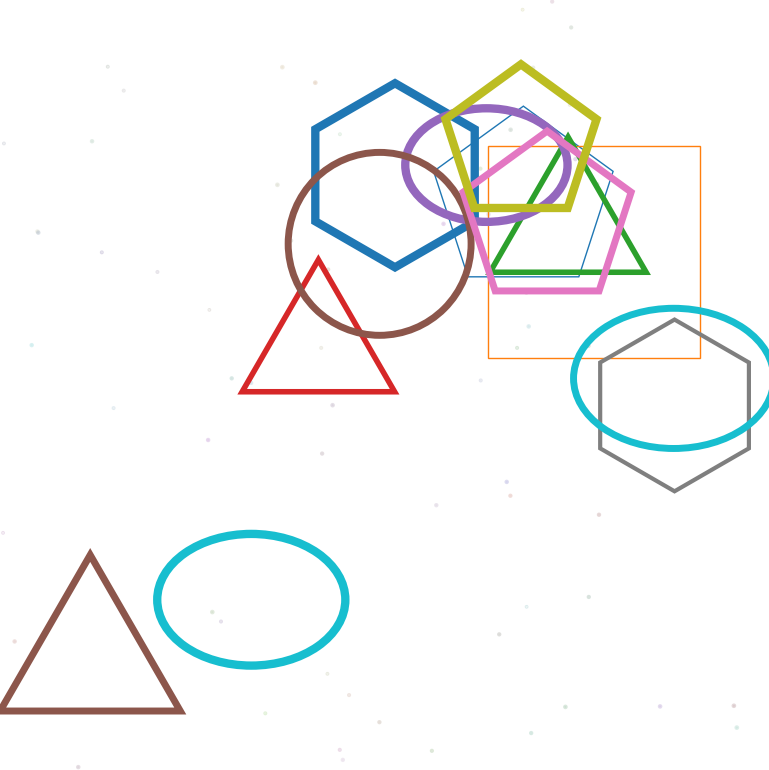[{"shape": "hexagon", "thickness": 3, "radius": 0.6, "center": [0.513, 0.772]}, {"shape": "pentagon", "thickness": 0.5, "radius": 0.61, "center": [0.68, 0.74]}, {"shape": "square", "thickness": 0.5, "radius": 0.69, "center": [0.771, 0.673]}, {"shape": "triangle", "thickness": 2, "radius": 0.59, "center": [0.738, 0.705]}, {"shape": "triangle", "thickness": 2, "radius": 0.57, "center": [0.413, 0.548]}, {"shape": "oval", "thickness": 3, "radius": 0.53, "center": [0.632, 0.786]}, {"shape": "triangle", "thickness": 2.5, "radius": 0.68, "center": [0.117, 0.144]}, {"shape": "circle", "thickness": 2.5, "radius": 0.59, "center": [0.493, 0.683]}, {"shape": "pentagon", "thickness": 2.5, "radius": 0.57, "center": [0.711, 0.715]}, {"shape": "hexagon", "thickness": 1.5, "radius": 0.56, "center": [0.876, 0.473]}, {"shape": "pentagon", "thickness": 3, "radius": 0.52, "center": [0.677, 0.813]}, {"shape": "oval", "thickness": 3, "radius": 0.61, "center": [0.326, 0.221]}, {"shape": "oval", "thickness": 2.5, "radius": 0.65, "center": [0.875, 0.509]}]